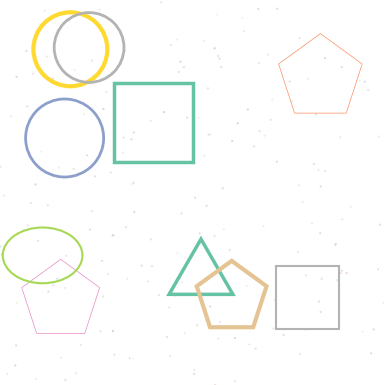[{"shape": "triangle", "thickness": 2.5, "radius": 0.48, "center": [0.522, 0.283]}, {"shape": "square", "thickness": 2.5, "radius": 0.51, "center": [0.399, 0.681]}, {"shape": "pentagon", "thickness": 0.5, "radius": 0.57, "center": [0.832, 0.799]}, {"shape": "circle", "thickness": 2, "radius": 0.51, "center": [0.168, 0.642]}, {"shape": "pentagon", "thickness": 0.5, "radius": 0.53, "center": [0.158, 0.22]}, {"shape": "oval", "thickness": 1.5, "radius": 0.52, "center": [0.111, 0.337]}, {"shape": "circle", "thickness": 3, "radius": 0.48, "center": [0.183, 0.872]}, {"shape": "pentagon", "thickness": 3, "radius": 0.48, "center": [0.602, 0.227]}, {"shape": "circle", "thickness": 2, "radius": 0.45, "center": [0.231, 0.877]}, {"shape": "square", "thickness": 1.5, "radius": 0.41, "center": [0.798, 0.228]}]